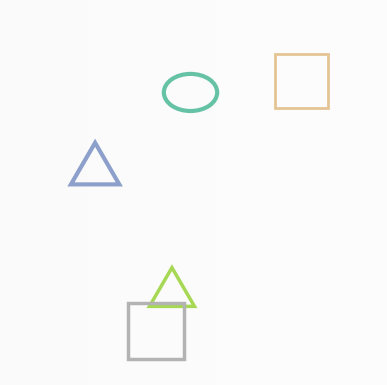[{"shape": "oval", "thickness": 3, "radius": 0.34, "center": [0.492, 0.76]}, {"shape": "triangle", "thickness": 3, "radius": 0.36, "center": [0.245, 0.557]}, {"shape": "triangle", "thickness": 2.5, "radius": 0.34, "center": [0.444, 0.238]}, {"shape": "square", "thickness": 2, "radius": 0.35, "center": [0.778, 0.79]}, {"shape": "square", "thickness": 2.5, "radius": 0.36, "center": [0.403, 0.14]}]